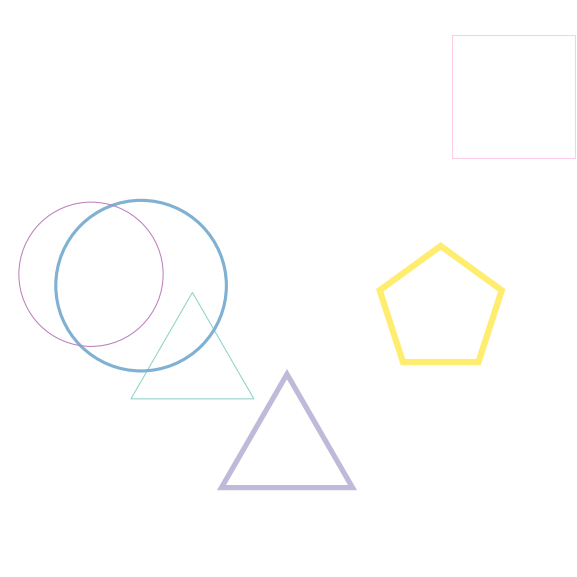[{"shape": "triangle", "thickness": 0.5, "radius": 0.61, "center": [0.333, 0.37]}, {"shape": "triangle", "thickness": 2.5, "radius": 0.65, "center": [0.497, 0.22]}, {"shape": "circle", "thickness": 1.5, "radius": 0.74, "center": [0.244, 0.505]}, {"shape": "square", "thickness": 0.5, "radius": 0.53, "center": [0.889, 0.832]}, {"shape": "circle", "thickness": 0.5, "radius": 0.62, "center": [0.158, 0.524]}, {"shape": "pentagon", "thickness": 3, "radius": 0.56, "center": [0.763, 0.462]}]